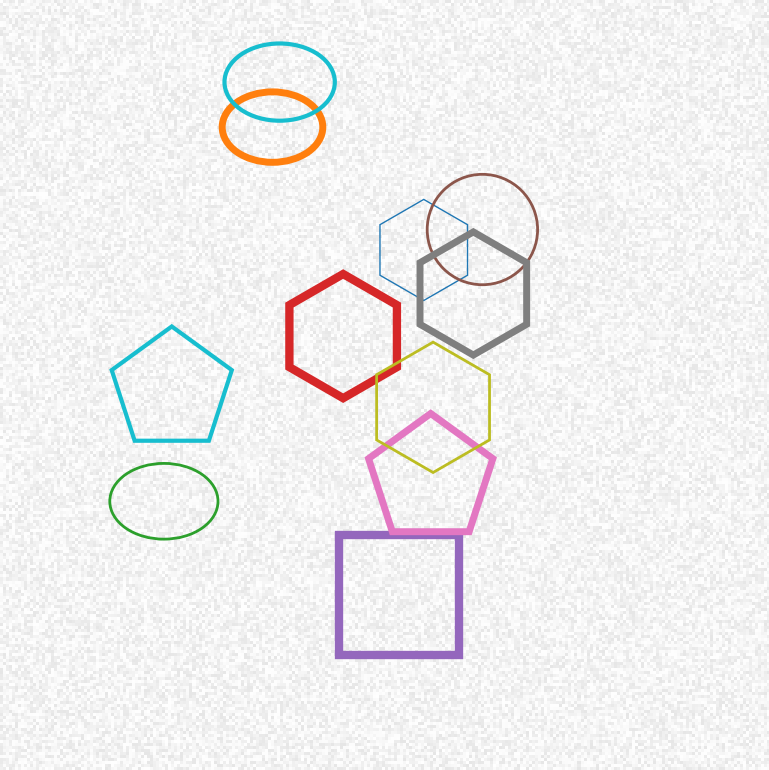[{"shape": "hexagon", "thickness": 0.5, "radius": 0.33, "center": [0.55, 0.675]}, {"shape": "oval", "thickness": 2.5, "radius": 0.33, "center": [0.354, 0.835]}, {"shape": "oval", "thickness": 1, "radius": 0.35, "center": [0.213, 0.349]}, {"shape": "hexagon", "thickness": 3, "radius": 0.4, "center": [0.446, 0.564]}, {"shape": "square", "thickness": 3, "radius": 0.39, "center": [0.519, 0.228]}, {"shape": "circle", "thickness": 1, "radius": 0.36, "center": [0.626, 0.702]}, {"shape": "pentagon", "thickness": 2.5, "radius": 0.42, "center": [0.559, 0.378]}, {"shape": "hexagon", "thickness": 2.5, "radius": 0.4, "center": [0.615, 0.619]}, {"shape": "hexagon", "thickness": 1, "radius": 0.42, "center": [0.562, 0.471]}, {"shape": "oval", "thickness": 1.5, "radius": 0.36, "center": [0.363, 0.893]}, {"shape": "pentagon", "thickness": 1.5, "radius": 0.41, "center": [0.223, 0.494]}]